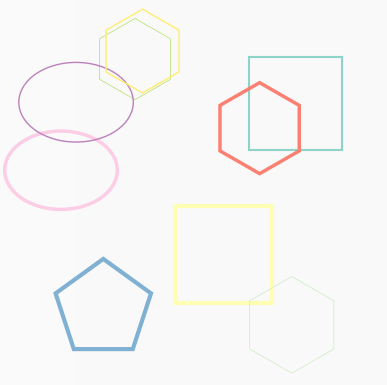[{"shape": "square", "thickness": 1.5, "radius": 0.6, "center": [0.763, 0.731]}, {"shape": "square", "thickness": 3, "radius": 0.63, "center": [0.577, 0.34]}, {"shape": "hexagon", "thickness": 2.5, "radius": 0.59, "center": [0.67, 0.667]}, {"shape": "pentagon", "thickness": 3, "radius": 0.65, "center": [0.267, 0.198]}, {"shape": "hexagon", "thickness": 0.5, "radius": 0.53, "center": [0.349, 0.847]}, {"shape": "oval", "thickness": 2.5, "radius": 0.73, "center": [0.157, 0.558]}, {"shape": "oval", "thickness": 1, "radius": 0.74, "center": [0.196, 0.734]}, {"shape": "hexagon", "thickness": 0.5, "radius": 0.63, "center": [0.753, 0.156]}, {"shape": "hexagon", "thickness": 1, "radius": 0.54, "center": [0.368, 0.867]}]